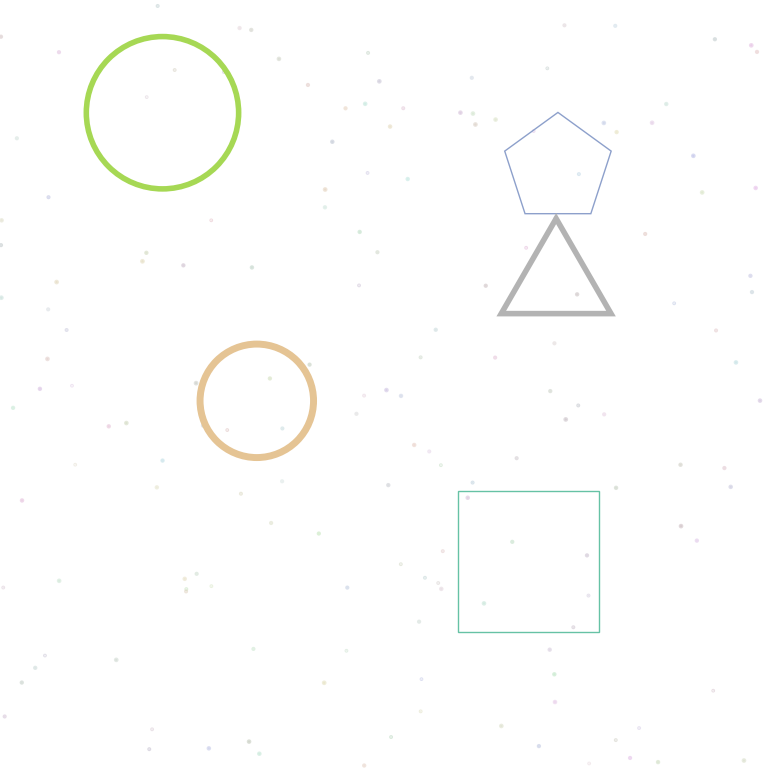[{"shape": "square", "thickness": 0.5, "radius": 0.46, "center": [0.686, 0.27]}, {"shape": "pentagon", "thickness": 0.5, "radius": 0.36, "center": [0.725, 0.781]}, {"shape": "circle", "thickness": 2, "radius": 0.49, "center": [0.211, 0.854]}, {"shape": "circle", "thickness": 2.5, "radius": 0.37, "center": [0.333, 0.479]}, {"shape": "triangle", "thickness": 2, "radius": 0.41, "center": [0.722, 0.634]}]